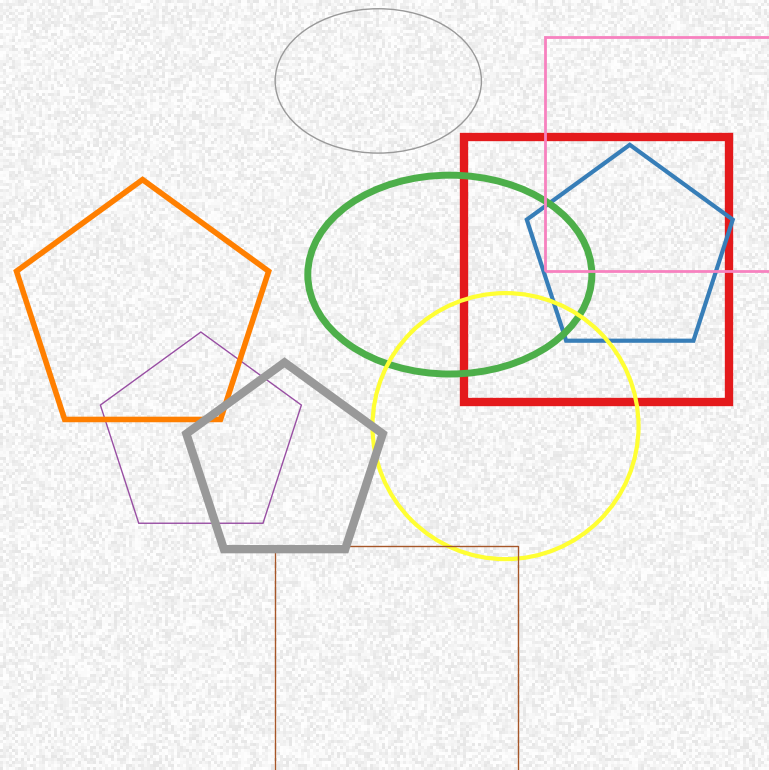[{"shape": "square", "thickness": 3, "radius": 0.86, "center": [0.775, 0.65]}, {"shape": "pentagon", "thickness": 1.5, "radius": 0.7, "center": [0.818, 0.671]}, {"shape": "oval", "thickness": 2.5, "radius": 0.92, "center": [0.584, 0.643]}, {"shape": "pentagon", "thickness": 0.5, "radius": 0.69, "center": [0.261, 0.432]}, {"shape": "pentagon", "thickness": 2, "radius": 0.86, "center": [0.185, 0.595]}, {"shape": "circle", "thickness": 1.5, "radius": 0.86, "center": [0.656, 0.447]}, {"shape": "square", "thickness": 0.5, "radius": 0.79, "center": [0.515, 0.133]}, {"shape": "square", "thickness": 1, "radius": 0.76, "center": [0.86, 0.8]}, {"shape": "pentagon", "thickness": 3, "radius": 0.67, "center": [0.37, 0.395]}, {"shape": "oval", "thickness": 0.5, "radius": 0.67, "center": [0.491, 0.895]}]